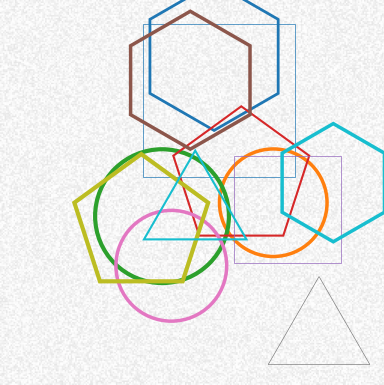[{"shape": "hexagon", "thickness": 2, "radius": 0.96, "center": [0.556, 0.854]}, {"shape": "square", "thickness": 0.5, "radius": 0.99, "center": [0.568, 0.739]}, {"shape": "circle", "thickness": 2.5, "radius": 0.7, "center": [0.71, 0.473]}, {"shape": "circle", "thickness": 3, "radius": 0.87, "center": [0.421, 0.439]}, {"shape": "pentagon", "thickness": 1.5, "radius": 0.93, "center": [0.627, 0.538]}, {"shape": "square", "thickness": 0.5, "radius": 0.7, "center": [0.747, 0.456]}, {"shape": "hexagon", "thickness": 2.5, "radius": 0.9, "center": [0.494, 0.792]}, {"shape": "circle", "thickness": 2.5, "radius": 0.72, "center": [0.445, 0.31]}, {"shape": "triangle", "thickness": 0.5, "radius": 0.76, "center": [0.829, 0.129]}, {"shape": "pentagon", "thickness": 3, "radius": 0.91, "center": [0.367, 0.417]}, {"shape": "hexagon", "thickness": 2.5, "radius": 0.77, "center": [0.866, 0.526]}, {"shape": "triangle", "thickness": 1.5, "radius": 0.77, "center": [0.507, 0.455]}]